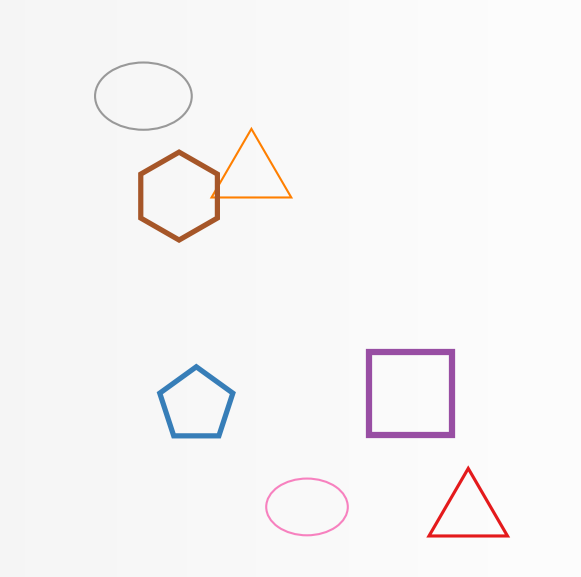[{"shape": "triangle", "thickness": 1.5, "radius": 0.39, "center": [0.806, 0.11]}, {"shape": "pentagon", "thickness": 2.5, "radius": 0.33, "center": [0.338, 0.298]}, {"shape": "square", "thickness": 3, "radius": 0.36, "center": [0.706, 0.317]}, {"shape": "triangle", "thickness": 1, "radius": 0.4, "center": [0.433, 0.697]}, {"shape": "hexagon", "thickness": 2.5, "radius": 0.38, "center": [0.308, 0.66]}, {"shape": "oval", "thickness": 1, "radius": 0.35, "center": [0.528, 0.121]}, {"shape": "oval", "thickness": 1, "radius": 0.42, "center": [0.247, 0.833]}]